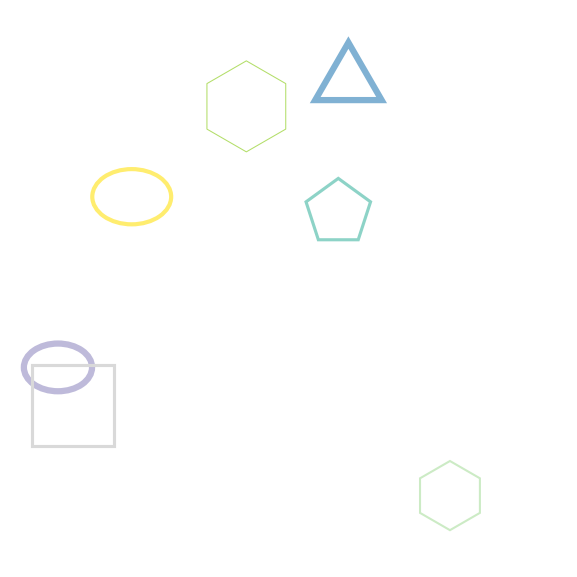[{"shape": "pentagon", "thickness": 1.5, "radius": 0.29, "center": [0.586, 0.631]}, {"shape": "oval", "thickness": 3, "radius": 0.3, "center": [0.1, 0.363]}, {"shape": "triangle", "thickness": 3, "radius": 0.33, "center": [0.603, 0.859]}, {"shape": "hexagon", "thickness": 0.5, "radius": 0.39, "center": [0.427, 0.815]}, {"shape": "square", "thickness": 1.5, "radius": 0.35, "center": [0.126, 0.297]}, {"shape": "hexagon", "thickness": 1, "radius": 0.3, "center": [0.779, 0.141]}, {"shape": "oval", "thickness": 2, "radius": 0.34, "center": [0.228, 0.658]}]